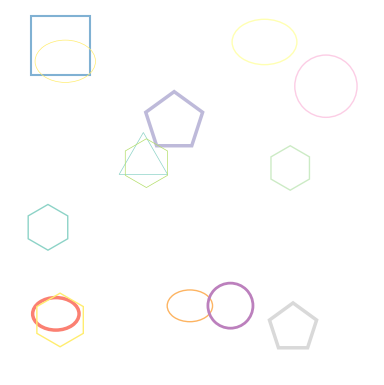[{"shape": "triangle", "thickness": 0.5, "radius": 0.36, "center": [0.372, 0.583]}, {"shape": "hexagon", "thickness": 1, "radius": 0.3, "center": [0.125, 0.41]}, {"shape": "oval", "thickness": 1, "radius": 0.42, "center": [0.687, 0.891]}, {"shape": "pentagon", "thickness": 2.5, "radius": 0.39, "center": [0.452, 0.684]}, {"shape": "oval", "thickness": 2.5, "radius": 0.3, "center": [0.145, 0.185]}, {"shape": "square", "thickness": 1.5, "radius": 0.38, "center": [0.158, 0.883]}, {"shape": "oval", "thickness": 1, "radius": 0.29, "center": [0.493, 0.206]}, {"shape": "hexagon", "thickness": 0.5, "radius": 0.32, "center": [0.38, 0.576]}, {"shape": "circle", "thickness": 1, "radius": 0.4, "center": [0.847, 0.776]}, {"shape": "pentagon", "thickness": 2.5, "radius": 0.32, "center": [0.761, 0.149]}, {"shape": "circle", "thickness": 2, "radius": 0.29, "center": [0.599, 0.206]}, {"shape": "hexagon", "thickness": 1, "radius": 0.29, "center": [0.754, 0.564]}, {"shape": "hexagon", "thickness": 1, "radius": 0.35, "center": [0.156, 0.169]}, {"shape": "oval", "thickness": 0.5, "radius": 0.39, "center": [0.17, 0.841]}]